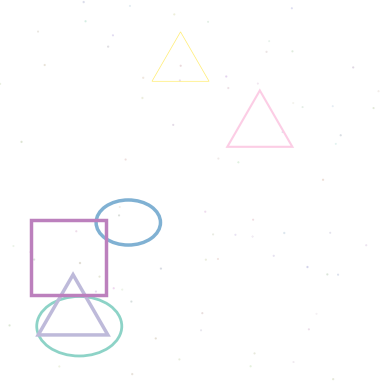[{"shape": "oval", "thickness": 2, "radius": 0.55, "center": [0.206, 0.153]}, {"shape": "triangle", "thickness": 2.5, "radius": 0.52, "center": [0.19, 0.182]}, {"shape": "oval", "thickness": 2.5, "radius": 0.42, "center": [0.333, 0.422]}, {"shape": "triangle", "thickness": 1.5, "radius": 0.49, "center": [0.675, 0.667]}, {"shape": "square", "thickness": 2.5, "radius": 0.49, "center": [0.179, 0.33]}, {"shape": "triangle", "thickness": 0.5, "radius": 0.43, "center": [0.469, 0.832]}]